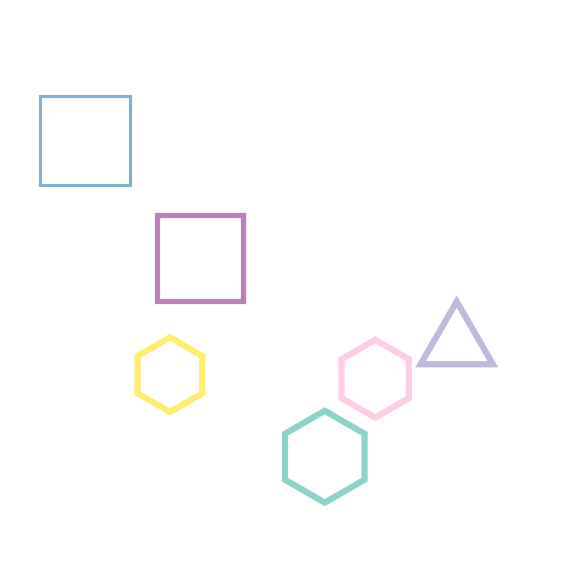[{"shape": "hexagon", "thickness": 3, "radius": 0.4, "center": [0.562, 0.208]}, {"shape": "triangle", "thickness": 3, "radius": 0.36, "center": [0.791, 0.405]}, {"shape": "square", "thickness": 1.5, "radius": 0.39, "center": [0.147, 0.756]}, {"shape": "hexagon", "thickness": 3, "radius": 0.34, "center": [0.65, 0.343]}, {"shape": "square", "thickness": 2.5, "radius": 0.37, "center": [0.346, 0.552]}, {"shape": "hexagon", "thickness": 3, "radius": 0.32, "center": [0.294, 0.35]}]